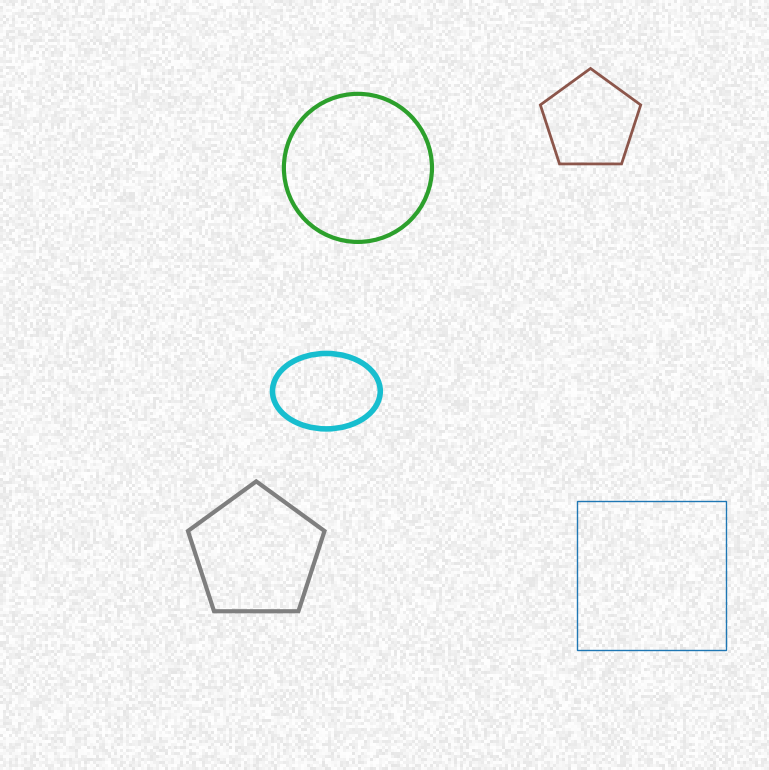[{"shape": "square", "thickness": 0.5, "radius": 0.48, "center": [0.846, 0.253]}, {"shape": "circle", "thickness": 1.5, "radius": 0.48, "center": [0.465, 0.782]}, {"shape": "pentagon", "thickness": 1, "radius": 0.34, "center": [0.767, 0.843]}, {"shape": "pentagon", "thickness": 1.5, "radius": 0.47, "center": [0.333, 0.282]}, {"shape": "oval", "thickness": 2, "radius": 0.35, "center": [0.424, 0.492]}]